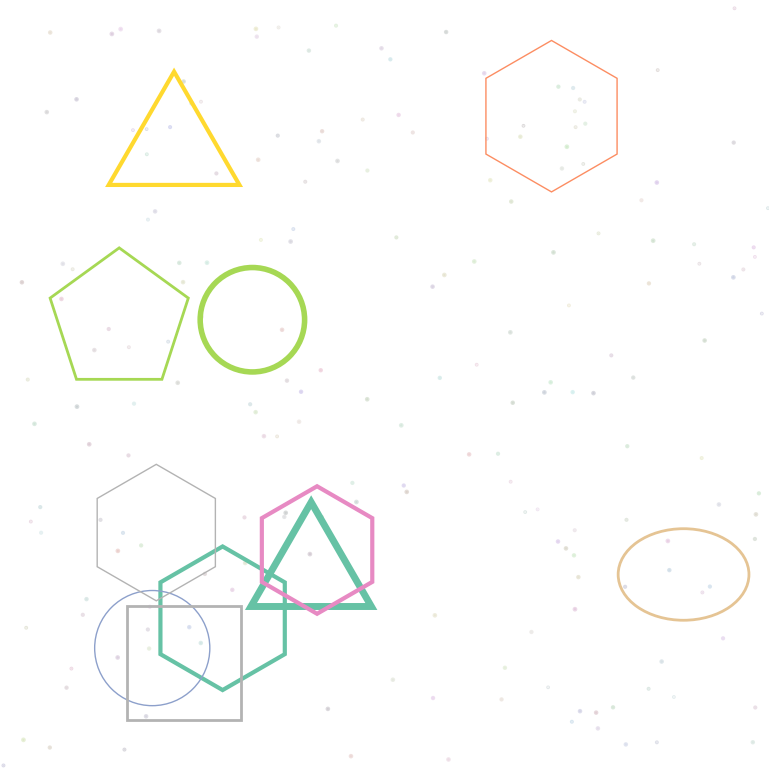[{"shape": "triangle", "thickness": 2.5, "radius": 0.45, "center": [0.404, 0.257]}, {"shape": "hexagon", "thickness": 1.5, "radius": 0.47, "center": [0.289, 0.197]}, {"shape": "hexagon", "thickness": 0.5, "radius": 0.49, "center": [0.716, 0.849]}, {"shape": "circle", "thickness": 0.5, "radius": 0.37, "center": [0.198, 0.158]}, {"shape": "hexagon", "thickness": 1.5, "radius": 0.41, "center": [0.412, 0.286]}, {"shape": "pentagon", "thickness": 1, "radius": 0.47, "center": [0.155, 0.584]}, {"shape": "circle", "thickness": 2, "radius": 0.34, "center": [0.328, 0.585]}, {"shape": "triangle", "thickness": 1.5, "radius": 0.49, "center": [0.226, 0.809]}, {"shape": "oval", "thickness": 1, "radius": 0.42, "center": [0.888, 0.254]}, {"shape": "hexagon", "thickness": 0.5, "radius": 0.44, "center": [0.203, 0.308]}, {"shape": "square", "thickness": 1, "radius": 0.37, "center": [0.238, 0.14]}]